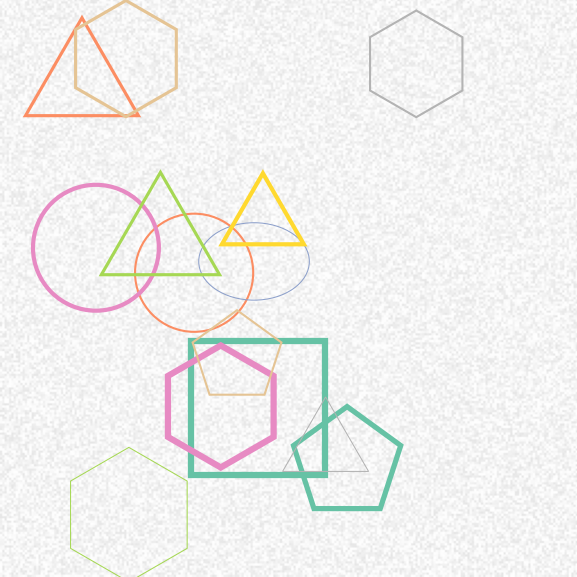[{"shape": "square", "thickness": 3, "radius": 0.58, "center": [0.447, 0.293]}, {"shape": "pentagon", "thickness": 2.5, "radius": 0.49, "center": [0.601, 0.197]}, {"shape": "circle", "thickness": 1, "radius": 0.51, "center": [0.336, 0.527]}, {"shape": "triangle", "thickness": 1.5, "radius": 0.56, "center": [0.142, 0.855]}, {"shape": "oval", "thickness": 0.5, "radius": 0.48, "center": [0.44, 0.546]}, {"shape": "circle", "thickness": 2, "radius": 0.54, "center": [0.166, 0.57]}, {"shape": "hexagon", "thickness": 3, "radius": 0.53, "center": [0.382, 0.295]}, {"shape": "triangle", "thickness": 1.5, "radius": 0.59, "center": [0.278, 0.583]}, {"shape": "hexagon", "thickness": 0.5, "radius": 0.58, "center": [0.223, 0.108]}, {"shape": "triangle", "thickness": 2, "radius": 0.41, "center": [0.455, 0.617]}, {"shape": "pentagon", "thickness": 1, "radius": 0.4, "center": [0.41, 0.381]}, {"shape": "hexagon", "thickness": 1.5, "radius": 0.5, "center": [0.218, 0.898]}, {"shape": "triangle", "thickness": 0.5, "radius": 0.43, "center": [0.564, 0.226]}, {"shape": "hexagon", "thickness": 1, "radius": 0.46, "center": [0.721, 0.889]}]